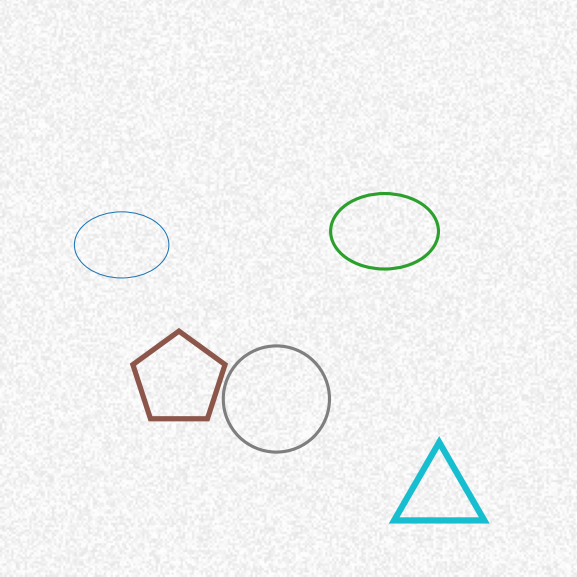[{"shape": "oval", "thickness": 0.5, "radius": 0.41, "center": [0.211, 0.575]}, {"shape": "oval", "thickness": 1.5, "radius": 0.47, "center": [0.666, 0.599]}, {"shape": "pentagon", "thickness": 2.5, "radius": 0.42, "center": [0.31, 0.342]}, {"shape": "circle", "thickness": 1.5, "radius": 0.46, "center": [0.479, 0.308]}, {"shape": "triangle", "thickness": 3, "radius": 0.45, "center": [0.761, 0.143]}]